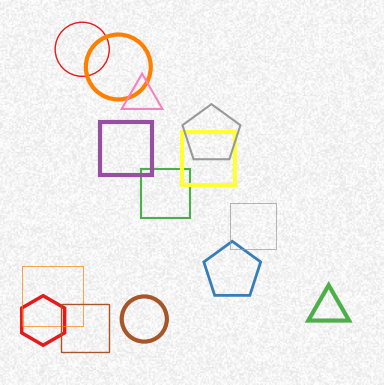[{"shape": "hexagon", "thickness": 2.5, "radius": 0.32, "center": [0.112, 0.168]}, {"shape": "circle", "thickness": 1, "radius": 0.35, "center": [0.214, 0.872]}, {"shape": "pentagon", "thickness": 2, "radius": 0.39, "center": [0.603, 0.296]}, {"shape": "square", "thickness": 1.5, "radius": 0.31, "center": [0.43, 0.498]}, {"shape": "triangle", "thickness": 3, "radius": 0.31, "center": [0.854, 0.198]}, {"shape": "square", "thickness": 3, "radius": 0.34, "center": [0.327, 0.615]}, {"shape": "circle", "thickness": 3, "radius": 0.42, "center": [0.307, 0.826]}, {"shape": "square", "thickness": 0.5, "radius": 0.39, "center": [0.137, 0.231]}, {"shape": "square", "thickness": 3, "radius": 0.34, "center": [0.542, 0.589]}, {"shape": "square", "thickness": 1, "radius": 0.31, "center": [0.222, 0.148]}, {"shape": "circle", "thickness": 3, "radius": 0.29, "center": [0.375, 0.171]}, {"shape": "triangle", "thickness": 1.5, "radius": 0.31, "center": [0.369, 0.748]}, {"shape": "square", "thickness": 0.5, "radius": 0.3, "center": [0.657, 0.413]}, {"shape": "pentagon", "thickness": 1.5, "radius": 0.4, "center": [0.549, 0.65]}]